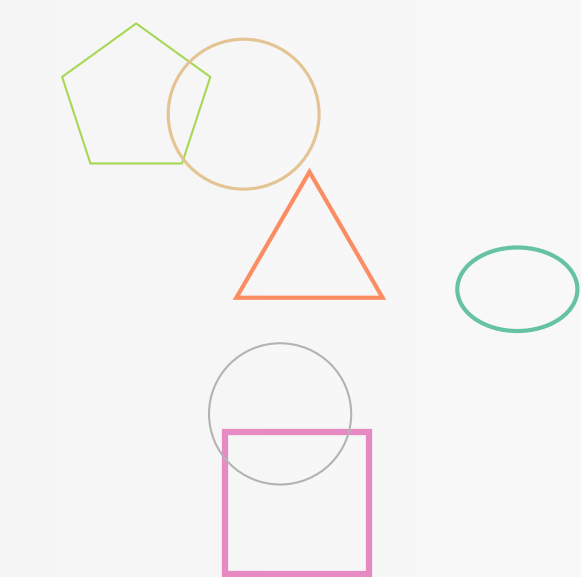[{"shape": "oval", "thickness": 2, "radius": 0.52, "center": [0.89, 0.498]}, {"shape": "triangle", "thickness": 2, "radius": 0.73, "center": [0.532, 0.556]}, {"shape": "square", "thickness": 3, "radius": 0.62, "center": [0.511, 0.128]}, {"shape": "pentagon", "thickness": 1, "radius": 0.67, "center": [0.234, 0.824]}, {"shape": "circle", "thickness": 1.5, "radius": 0.65, "center": [0.419, 0.801]}, {"shape": "circle", "thickness": 1, "radius": 0.61, "center": [0.482, 0.282]}]